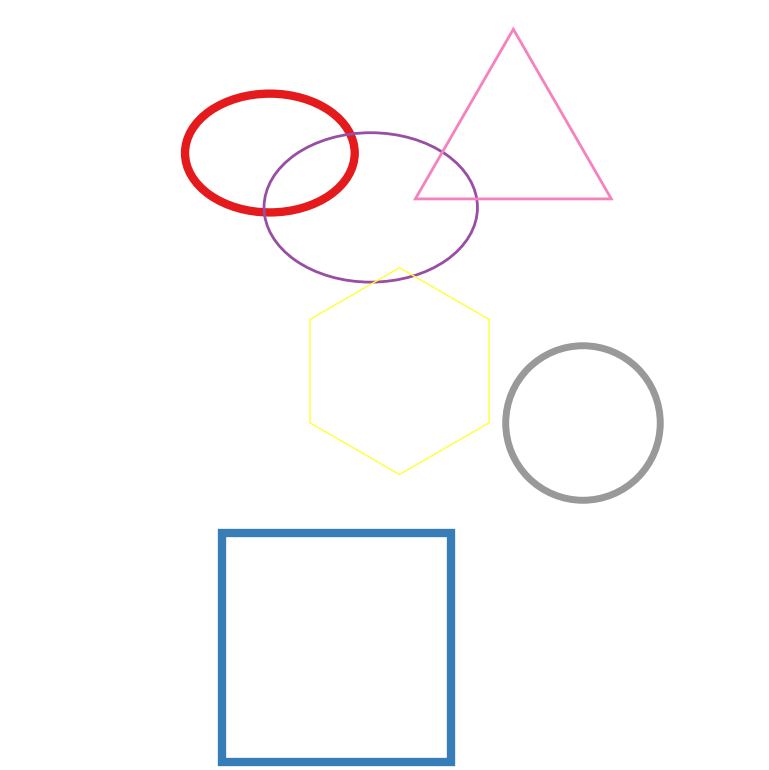[{"shape": "oval", "thickness": 3, "radius": 0.55, "center": [0.35, 0.801]}, {"shape": "square", "thickness": 3, "radius": 0.74, "center": [0.437, 0.159]}, {"shape": "oval", "thickness": 1, "radius": 0.69, "center": [0.481, 0.731]}, {"shape": "hexagon", "thickness": 0.5, "radius": 0.67, "center": [0.519, 0.518]}, {"shape": "triangle", "thickness": 1, "radius": 0.73, "center": [0.667, 0.815]}, {"shape": "circle", "thickness": 2.5, "radius": 0.5, "center": [0.757, 0.451]}]